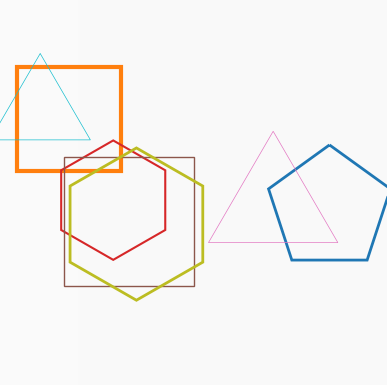[{"shape": "pentagon", "thickness": 2, "radius": 0.83, "center": [0.85, 0.458]}, {"shape": "square", "thickness": 3, "radius": 0.67, "center": [0.177, 0.691]}, {"shape": "hexagon", "thickness": 1.5, "radius": 0.78, "center": [0.292, 0.48]}, {"shape": "square", "thickness": 1, "radius": 0.84, "center": [0.333, 0.424]}, {"shape": "triangle", "thickness": 0.5, "radius": 0.96, "center": [0.705, 0.466]}, {"shape": "hexagon", "thickness": 2, "radius": 0.99, "center": [0.352, 0.418]}, {"shape": "triangle", "thickness": 0.5, "radius": 0.75, "center": [0.104, 0.711]}]